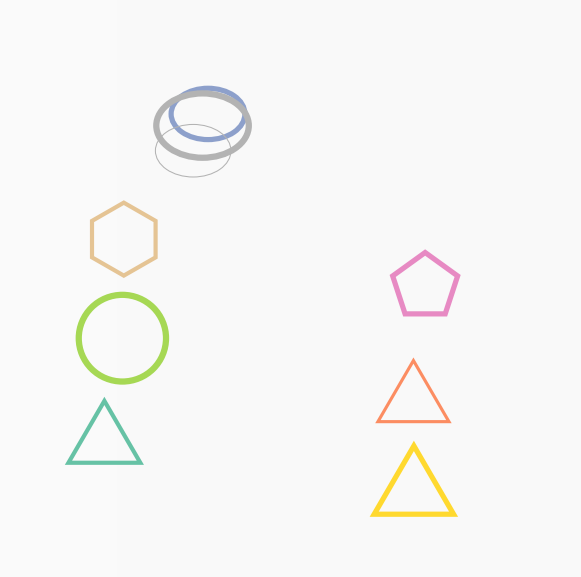[{"shape": "triangle", "thickness": 2, "radius": 0.36, "center": [0.18, 0.234]}, {"shape": "triangle", "thickness": 1.5, "radius": 0.35, "center": [0.711, 0.304]}, {"shape": "oval", "thickness": 2.5, "radius": 0.32, "center": [0.358, 0.802]}, {"shape": "pentagon", "thickness": 2.5, "radius": 0.29, "center": [0.731, 0.503]}, {"shape": "circle", "thickness": 3, "radius": 0.38, "center": [0.211, 0.414]}, {"shape": "triangle", "thickness": 2.5, "radius": 0.39, "center": [0.712, 0.148]}, {"shape": "hexagon", "thickness": 2, "radius": 0.32, "center": [0.213, 0.585]}, {"shape": "oval", "thickness": 0.5, "radius": 0.33, "center": [0.332, 0.738]}, {"shape": "oval", "thickness": 3, "radius": 0.4, "center": [0.348, 0.782]}]